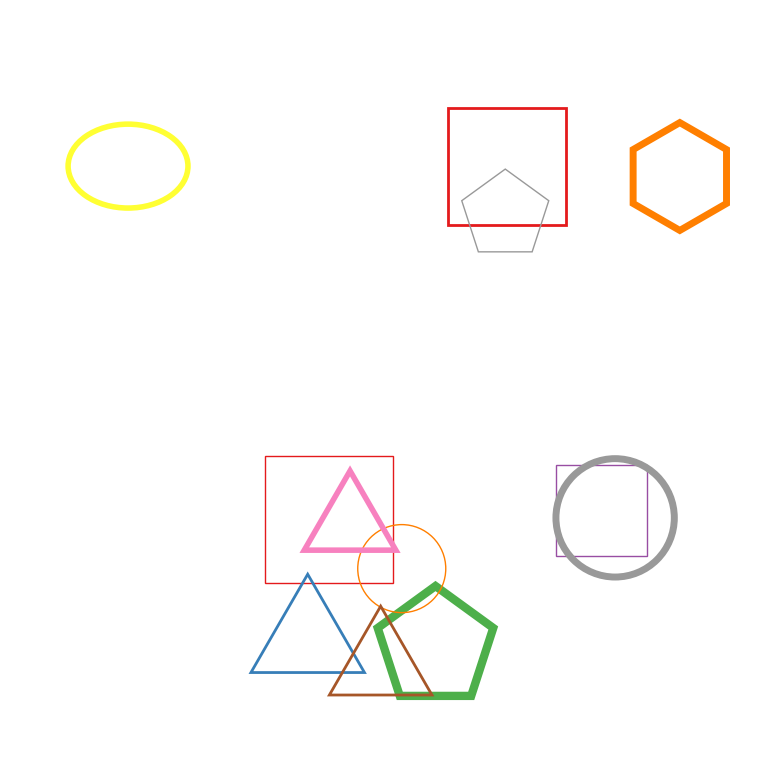[{"shape": "square", "thickness": 0.5, "radius": 0.41, "center": [0.427, 0.325]}, {"shape": "square", "thickness": 1, "radius": 0.38, "center": [0.658, 0.784]}, {"shape": "triangle", "thickness": 1, "radius": 0.43, "center": [0.4, 0.169]}, {"shape": "pentagon", "thickness": 3, "radius": 0.39, "center": [0.566, 0.16]}, {"shape": "square", "thickness": 0.5, "radius": 0.3, "center": [0.781, 0.337]}, {"shape": "hexagon", "thickness": 2.5, "radius": 0.35, "center": [0.883, 0.771]}, {"shape": "circle", "thickness": 0.5, "radius": 0.29, "center": [0.522, 0.262]}, {"shape": "oval", "thickness": 2, "radius": 0.39, "center": [0.166, 0.784]}, {"shape": "triangle", "thickness": 1, "radius": 0.38, "center": [0.494, 0.136]}, {"shape": "triangle", "thickness": 2, "radius": 0.34, "center": [0.455, 0.32]}, {"shape": "circle", "thickness": 2.5, "radius": 0.38, "center": [0.799, 0.327]}, {"shape": "pentagon", "thickness": 0.5, "radius": 0.3, "center": [0.656, 0.721]}]